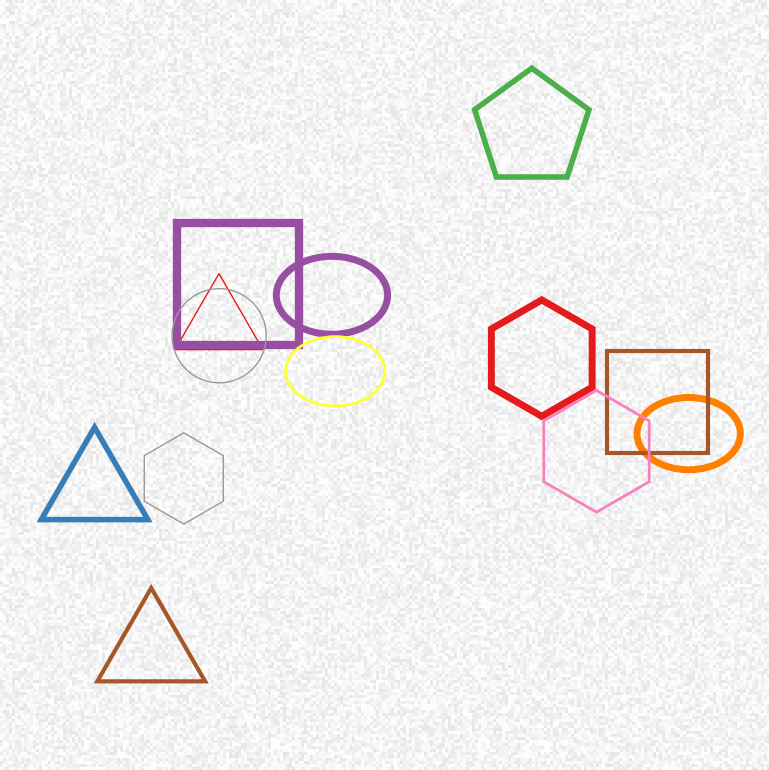[{"shape": "hexagon", "thickness": 2.5, "radius": 0.38, "center": [0.704, 0.535]}, {"shape": "triangle", "thickness": 0.5, "radius": 0.33, "center": [0.284, 0.579]}, {"shape": "triangle", "thickness": 2, "radius": 0.4, "center": [0.123, 0.365]}, {"shape": "pentagon", "thickness": 2, "radius": 0.39, "center": [0.691, 0.833]}, {"shape": "square", "thickness": 3, "radius": 0.4, "center": [0.309, 0.631]}, {"shape": "oval", "thickness": 2.5, "radius": 0.36, "center": [0.431, 0.617]}, {"shape": "oval", "thickness": 2.5, "radius": 0.34, "center": [0.894, 0.437]}, {"shape": "oval", "thickness": 1, "radius": 0.32, "center": [0.435, 0.518]}, {"shape": "triangle", "thickness": 1.5, "radius": 0.4, "center": [0.196, 0.156]}, {"shape": "square", "thickness": 1.5, "radius": 0.33, "center": [0.854, 0.478]}, {"shape": "hexagon", "thickness": 1, "radius": 0.4, "center": [0.775, 0.414]}, {"shape": "hexagon", "thickness": 0.5, "radius": 0.3, "center": [0.239, 0.379]}, {"shape": "circle", "thickness": 0.5, "radius": 0.31, "center": [0.285, 0.564]}]